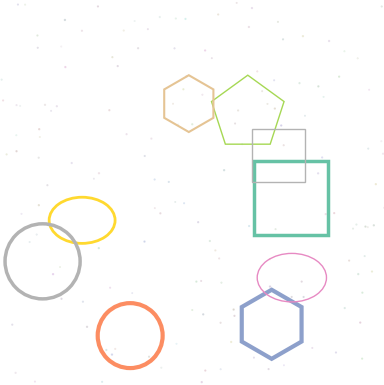[{"shape": "square", "thickness": 2.5, "radius": 0.48, "center": [0.756, 0.486]}, {"shape": "circle", "thickness": 3, "radius": 0.42, "center": [0.338, 0.128]}, {"shape": "hexagon", "thickness": 3, "radius": 0.45, "center": [0.706, 0.158]}, {"shape": "oval", "thickness": 1, "radius": 0.45, "center": [0.758, 0.279]}, {"shape": "pentagon", "thickness": 1, "radius": 0.5, "center": [0.644, 0.706]}, {"shape": "oval", "thickness": 2, "radius": 0.43, "center": [0.213, 0.428]}, {"shape": "hexagon", "thickness": 1.5, "radius": 0.37, "center": [0.49, 0.731]}, {"shape": "square", "thickness": 1, "radius": 0.34, "center": [0.724, 0.595]}, {"shape": "circle", "thickness": 2.5, "radius": 0.49, "center": [0.111, 0.321]}]